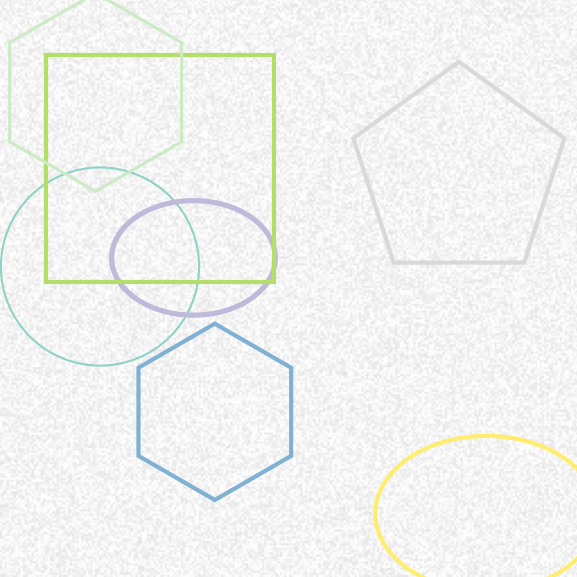[{"shape": "circle", "thickness": 1, "radius": 0.86, "center": [0.173, 0.538]}, {"shape": "oval", "thickness": 2.5, "radius": 0.71, "center": [0.335, 0.553]}, {"shape": "hexagon", "thickness": 2, "radius": 0.76, "center": [0.372, 0.286]}, {"shape": "square", "thickness": 2, "radius": 0.99, "center": [0.277, 0.708]}, {"shape": "pentagon", "thickness": 2, "radius": 0.96, "center": [0.795, 0.7]}, {"shape": "hexagon", "thickness": 1.5, "radius": 0.86, "center": [0.166, 0.839]}, {"shape": "oval", "thickness": 2, "radius": 0.96, "center": [0.842, 0.11]}]